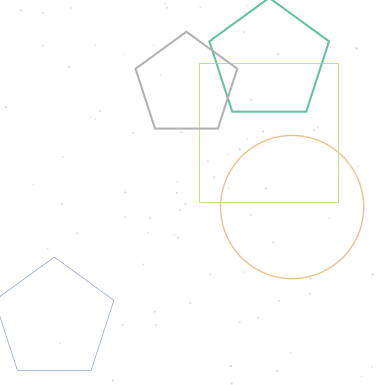[{"shape": "pentagon", "thickness": 1.5, "radius": 0.82, "center": [0.699, 0.842]}, {"shape": "pentagon", "thickness": 0.5, "radius": 0.81, "center": [0.141, 0.17]}, {"shape": "square", "thickness": 0.5, "radius": 0.9, "center": [0.698, 0.656]}, {"shape": "circle", "thickness": 1, "radius": 0.93, "center": [0.759, 0.462]}, {"shape": "pentagon", "thickness": 1.5, "radius": 0.69, "center": [0.484, 0.779]}]